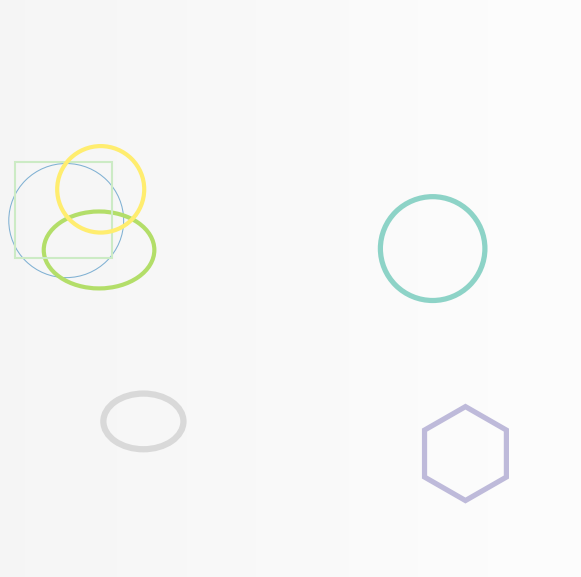[{"shape": "circle", "thickness": 2.5, "radius": 0.45, "center": [0.744, 0.569]}, {"shape": "hexagon", "thickness": 2.5, "radius": 0.41, "center": [0.801, 0.214]}, {"shape": "circle", "thickness": 0.5, "radius": 0.49, "center": [0.114, 0.617]}, {"shape": "oval", "thickness": 2, "radius": 0.48, "center": [0.17, 0.566]}, {"shape": "oval", "thickness": 3, "radius": 0.34, "center": [0.247, 0.269]}, {"shape": "square", "thickness": 1, "radius": 0.42, "center": [0.109, 0.636]}, {"shape": "circle", "thickness": 2, "radius": 0.37, "center": [0.173, 0.671]}]